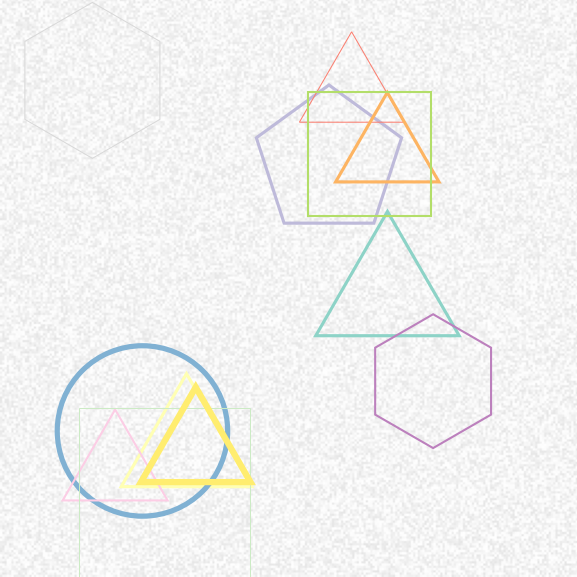[{"shape": "triangle", "thickness": 1.5, "radius": 0.72, "center": [0.671, 0.49]}, {"shape": "triangle", "thickness": 1.5, "radius": 0.65, "center": [0.323, 0.222]}, {"shape": "pentagon", "thickness": 1.5, "radius": 0.66, "center": [0.57, 0.72]}, {"shape": "triangle", "thickness": 0.5, "radius": 0.52, "center": [0.609, 0.84]}, {"shape": "circle", "thickness": 2.5, "radius": 0.74, "center": [0.247, 0.253]}, {"shape": "triangle", "thickness": 1.5, "radius": 0.52, "center": [0.671, 0.736]}, {"shape": "square", "thickness": 1, "radius": 0.54, "center": [0.64, 0.732]}, {"shape": "triangle", "thickness": 1, "radius": 0.52, "center": [0.199, 0.185]}, {"shape": "hexagon", "thickness": 0.5, "radius": 0.67, "center": [0.16, 0.86]}, {"shape": "hexagon", "thickness": 1, "radius": 0.58, "center": [0.75, 0.339]}, {"shape": "square", "thickness": 0.5, "radius": 0.74, "center": [0.285, 0.146]}, {"shape": "triangle", "thickness": 3, "radius": 0.55, "center": [0.339, 0.219]}]